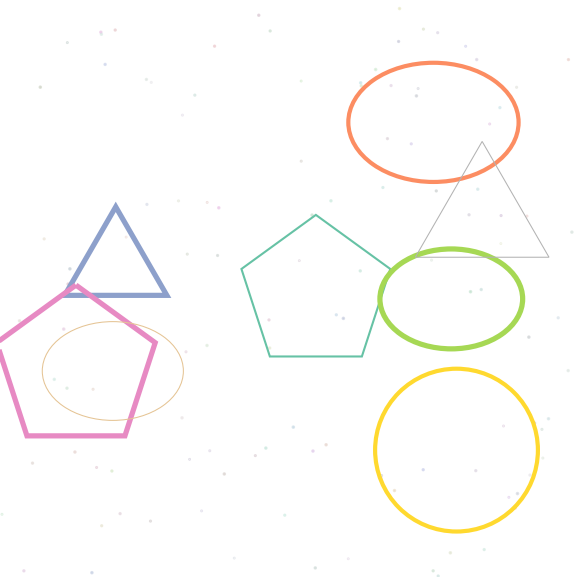[{"shape": "pentagon", "thickness": 1, "radius": 0.68, "center": [0.547, 0.491]}, {"shape": "oval", "thickness": 2, "radius": 0.74, "center": [0.751, 0.787]}, {"shape": "triangle", "thickness": 2.5, "radius": 0.51, "center": [0.2, 0.539]}, {"shape": "pentagon", "thickness": 2.5, "radius": 0.72, "center": [0.131, 0.361]}, {"shape": "oval", "thickness": 2.5, "radius": 0.62, "center": [0.781, 0.482]}, {"shape": "circle", "thickness": 2, "radius": 0.7, "center": [0.79, 0.22]}, {"shape": "oval", "thickness": 0.5, "radius": 0.61, "center": [0.195, 0.357]}, {"shape": "triangle", "thickness": 0.5, "radius": 0.67, "center": [0.835, 0.621]}]